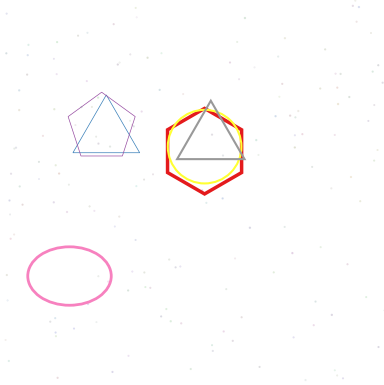[{"shape": "hexagon", "thickness": 2.5, "radius": 0.56, "center": [0.531, 0.607]}, {"shape": "triangle", "thickness": 0.5, "radius": 0.5, "center": [0.276, 0.653]}, {"shape": "pentagon", "thickness": 0.5, "radius": 0.46, "center": [0.264, 0.669]}, {"shape": "circle", "thickness": 1.5, "radius": 0.48, "center": [0.531, 0.619]}, {"shape": "oval", "thickness": 2, "radius": 0.54, "center": [0.181, 0.283]}, {"shape": "triangle", "thickness": 1.5, "radius": 0.51, "center": [0.548, 0.637]}]